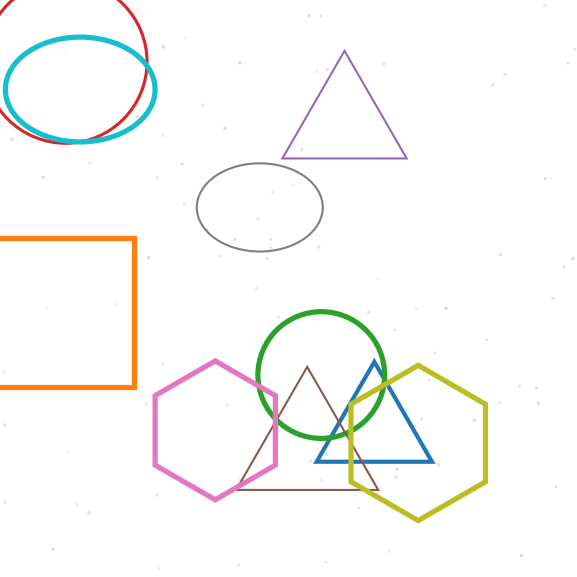[{"shape": "triangle", "thickness": 2, "radius": 0.58, "center": [0.648, 0.257]}, {"shape": "square", "thickness": 2.5, "radius": 0.65, "center": [0.103, 0.458]}, {"shape": "circle", "thickness": 2.5, "radius": 0.55, "center": [0.556, 0.35]}, {"shape": "circle", "thickness": 1.5, "radius": 0.71, "center": [0.114, 0.892]}, {"shape": "triangle", "thickness": 1, "radius": 0.62, "center": [0.597, 0.787]}, {"shape": "triangle", "thickness": 1, "radius": 0.71, "center": [0.532, 0.222]}, {"shape": "hexagon", "thickness": 2.5, "radius": 0.6, "center": [0.373, 0.254]}, {"shape": "oval", "thickness": 1, "radius": 0.55, "center": [0.45, 0.64]}, {"shape": "hexagon", "thickness": 2.5, "radius": 0.67, "center": [0.724, 0.232]}, {"shape": "oval", "thickness": 2.5, "radius": 0.65, "center": [0.139, 0.844]}]